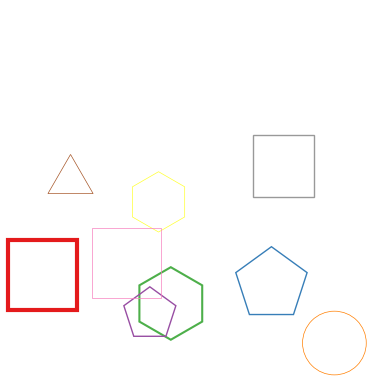[{"shape": "square", "thickness": 3, "radius": 0.45, "center": [0.11, 0.286]}, {"shape": "pentagon", "thickness": 1, "radius": 0.49, "center": [0.705, 0.262]}, {"shape": "hexagon", "thickness": 1.5, "radius": 0.47, "center": [0.444, 0.212]}, {"shape": "pentagon", "thickness": 1, "radius": 0.36, "center": [0.389, 0.184]}, {"shape": "circle", "thickness": 0.5, "radius": 0.41, "center": [0.869, 0.109]}, {"shape": "hexagon", "thickness": 0.5, "radius": 0.39, "center": [0.412, 0.476]}, {"shape": "triangle", "thickness": 0.5, "radius": 0.34, "center": [0.183, 0.531]}, {"shape": "square", "thickness": 0.5, "radius": 0.45, "center": [0.329, 0.316]}, {"shape": "square", "thickness": 1, "radius": 0.4, "center": [0.737, 0.569]}]